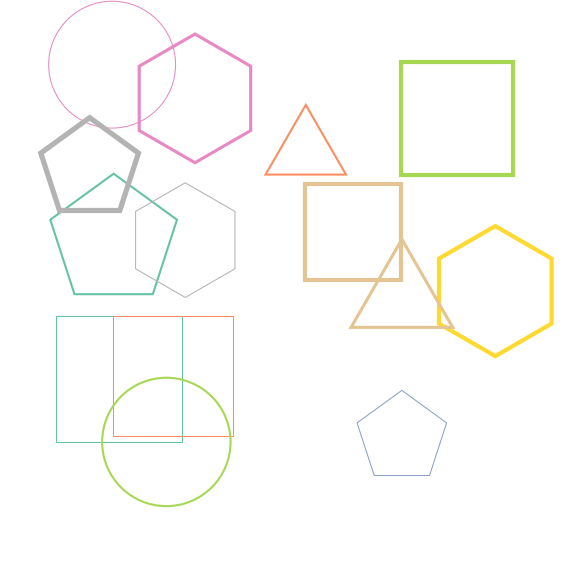[{"shape": "pentagon", "thickness": 1, "radius": 0.58, "center": [0.197, 0.583]}, {"shape": "square", "thickness": 0.5, "radius": 0.55, "center": [0.206, 0.343]}, {"shape": "triangle", "thickness": 1, "radius": 0.4, "center": [0.529, 0.737]}, {"shape": "square", "thickness": 0.5, "radius": 0.52, "center": [0.299, 0.348]}, {"shape": "pentagon", "thickness": 0.5, "radius": 0.41, "center": [0.696, 0.242]}, {"shape": "hexagon", "thickness": 1.5, "radius": 0.56, "center": [0.338, 0.829]}, {"shape": "circle", "thickness": 0.5, "radius": 0.55, "center": [0.194, 0.887]}, {"shape": "circle", "thickness": 1, "radius": 0.56, "center": [0.288, 0.234]}, {"shape": "square", "thickness": 2, "radius": 0.49, "center": [0.792, 0.794]}, {"shape": "hexagon", "thickness": 2, "radius": 0.56, "center": [0.858, 0.495]}, {"shape": "triangle", "thickness": 1.5, "radius": 0.51, "center": [0.696, 0.483]}, {"shape": "square", "thickness": 2, "radius": 0.42, "center": [0.611, 0.597]}, {"shape": "pentagon", "thickness": 2.5, "radius": 0.44, "center": [0.155, 0.707]}, {"shape": "hexagon", "thickness": 0.5, "radius": 0.5, "center": [0.321, 0.583]}]